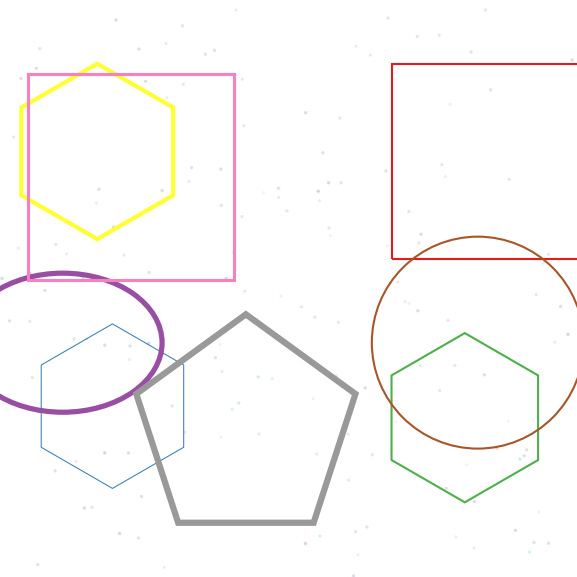[{"shape": "square", "thickness": 1, "radius": 0.85, "center": [0.848, 0.72]}, {"shape": "hexagon", "thickness": 0.5, "radius": 0.71, "center": [0.195, 0.296]}, {"shape": "hexagon", "thickness": 1, "radius": 0.73, "center": [0.805, 0.276]}, {"shape": "oval", "thickness": 2.5, "radius": 0.86, "center": [0.109, 0.406]}, {"shape": "hexagon", "thickness": 2, "radius": 0.76, "center": [0.168, 0.737]}, {"shape": "circle", "thickness": 1, "radius": 0.92, "center": [0.827, 0.406]}, {"shape": "square", "thickness": 1.5, "radius": 0.89, "center": [0.227, 0.693]}, {"shape": "pentagon", "thickness": 3, "radius": 1.0, "center": [0.426, 0.255]}]